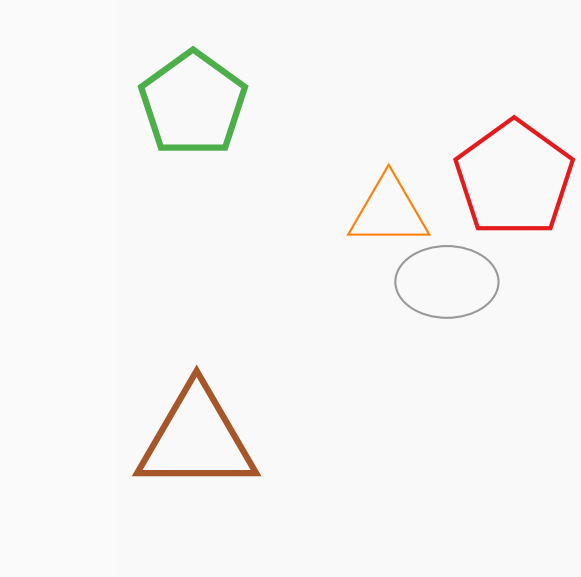[{"shape": "pentagon", "thickness": 2, "radius": 0.53, "center": [0.885, 0.69]}, {"shape": "pentagon", "thickness": 3, "radius": 0.47, "center": [0.332, 0.82]}, {"shape": "triangle", "thickness": 1, "radius": 0.4, "center": [0.669, 0.633]}, {"shape": "triangle", "thickness": 3, "radius": 0.59, "center": [0.338, 0.239]}, {"shape": "oval", "thickness": 1, "radius": 0.44, "center": [0.769, 0.511]}]